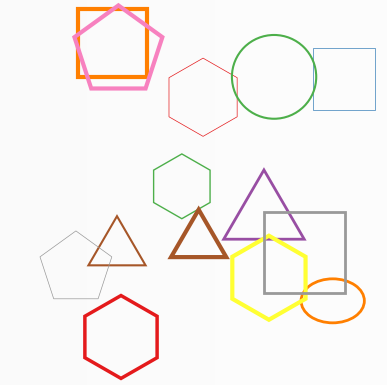[{"shape": "hexagon", "thickness": 2.5, "radius": 0.54, "center": [0.312, 0.125]}, {"shape": "hexagon", "thickness": 0.5, "radius": 0.51, "center": [0.524, 0.747]}, {"shape": "square", "thickness": 0.5, "radius": 0.4, "center": [0.887, 0.796]}, {"shape": "circle", "thickness": 1.5, "radius": 0.54, "center": [0.707, 0.8]}, {"shape": "hexagon", "thickness": 1, "radius": 0.42, "center": [0.469, 0.516]}, {"shape": "triangle", "thickness": 2, "radius": 0.6, "center": [0.681, 0.439]}, {"shape": "oval", "thickness": 2, "radius": 0.41, "center": [0.859, 0.219]}, {"shape": "square", "thickness": 3, "radius": 0.44, "center": [0.29, 0.888]}, {"shape": "hexagon", "thickness": 3, "radius": 0.55, "center": [0.694, 0.279]}, {"shape": "triangle", "thickness": 3, "radius": 0.41, "center": [0.513, 0.373]}, {"shape": "triangle", "thickness": 1.5, "radius": 0.43, "center": [0.302, 0.353]}, {"shape": "pentagon", "thickness": 3, "radius": 0.6, "center": [0.306, 0.867]}, {"shape": "pentagon", "thickness": 0.5, "radius": 0.49, "center": [0.196, 0.303]}, {"shape": "square", "thickness": 2, "radius": 0.52, "center": [0.785, 0.344]}]